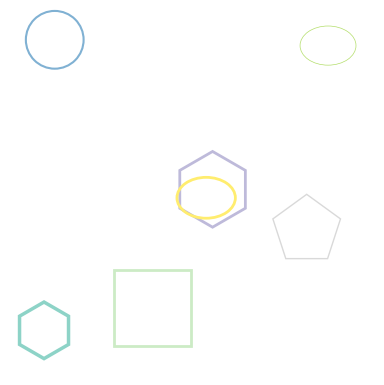[{"shape": "hexagon", "thickness": 2.5, "radius": 0.37, "center": [0.114, 0.142]}, {"shape": "hexagon", "thickness": 2, "radius": 0.49, "center": [0.552, 0.508]}, {"shape": "circle", "thickness": 1.5, "radius": 0.38, "center": [0.142, 0.897]}, {"shape": "oval", "thickness": 0.5, "radius": 0.36, "center": [0.852, 0.882]}, {"shape": "pentagon", "thickness": 1, "radius": 0.46, "center": [0.797, 0.403]}, {"shape": "square", "thickness": 2, "radius": 0.5, "center": [0.396, 0.2]}, {"shape": "oval", "thickness": 2, "radius": 0.38, "center": [0.535, 0.486]}]